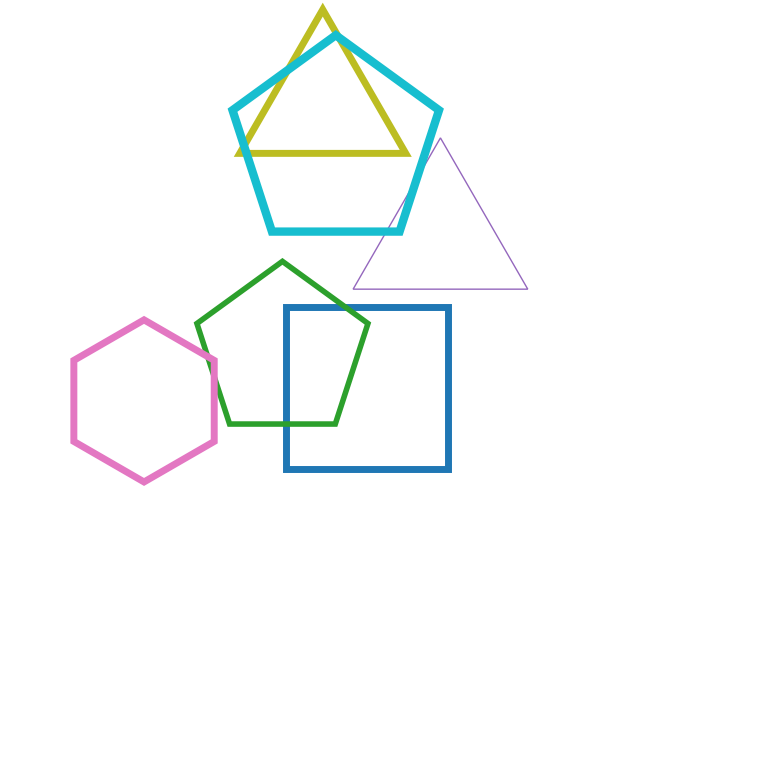[{"shape": "square", "thickness": 2.5, "radius": 0.53, "center": [0.476, 0.496]}, {"shape": "pentagon", "thickness": 2, "radius": 0.58, "center": [0.367, 0.544]}, {"shape": "triangle", "thickness": 0.5, "radius": 0.65, "center": [0.572, 0.69]}, {"shape": "hexagon", "thickness": 2.5, "radius": 0.53, "center": [0.187, 0.479]}, {"shape": "triangle", "thickness": 2.5, "radius": 0.62, "center": [0.419, 0.863]}, {"shape": "pentagon", "thickness": 3, "radius": 0.71, "center": [0.436, 0.813]}]